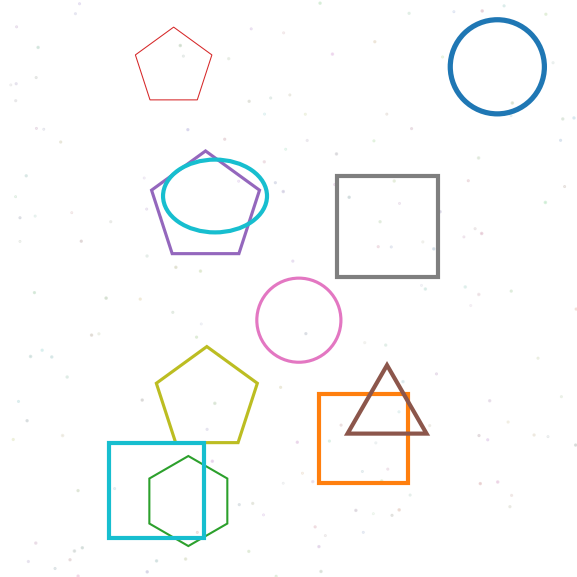[{"shape": "circle", "thickness": 2.5, "radius": 0.41, "center": [0.861, 0.883]}, {"shape": "square", "thickness": 2, "radius": 0.39, "center": [0.63, 0.239]}, {"shape": "hexagon", "thickness": 1, "radius": 0.39, "center": [0.326, 0.132]}, {"shape": "pentagon", "thickness": 0.5, "radius": 0.35, "center": [0.301, 0.883]}, {"shape": "pentagon", "thickness": 1.5, "radius": 0.49, "center": [0.356, 0.639]}, {"shape": "triangle", "thickness": 2, "radius": 0.39, "center": [0.67, 0.288]}, {"shape": "circle", "thickness": 1.5, "radius": 0.36, "center": [0.518, 0.445]}, {"shape": "square", "thickness": 2, "radius": 0.43, "center": [0.671, 0.607]}, {"shape": "pentagon", "thickness": 1.5, "radius": 0.46, "center": [0.358, 0.307]}, {"shape": "square", "thickness": 2, "radius": 0.41, "center": [0.271, 0.15]}, {"shape": "oval", "thickness": 2, "radius": 0.45, "center": [0.372, 0.66]}]